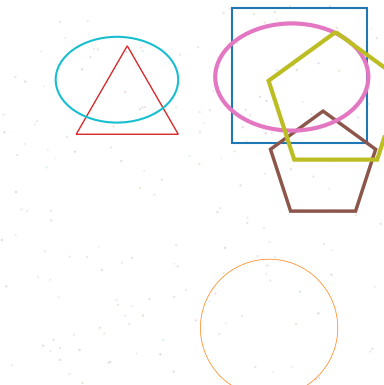[{"shape": "square", "thickness": 1.5, "radius": 0.88, "center": [0.778, 0.804]}, {"shape": "circle", "thickness": 0.5, "radius": 0.89, "center": [0.699, 0.148]}, {"shape": "triangle", "thickness": 1, "radius": 0.77, "center": [0.331, 0.728]}, {"shape": "pentagon", "thickness": 2.5, "radius": 0.72, "center": [0.839, 0.568]}, {"shape": "oval", "thickness": 3, "radius": 0.99, "center": [0.758, 0.8]}, {"shape": "pentagon", "thickness": 3, "radius": 0.92, "center": [0.872, 0.734]}, {"shape": "oval", "thickness": 1.5, "radius": 0.8, "center": [0.304, 0.793]}]